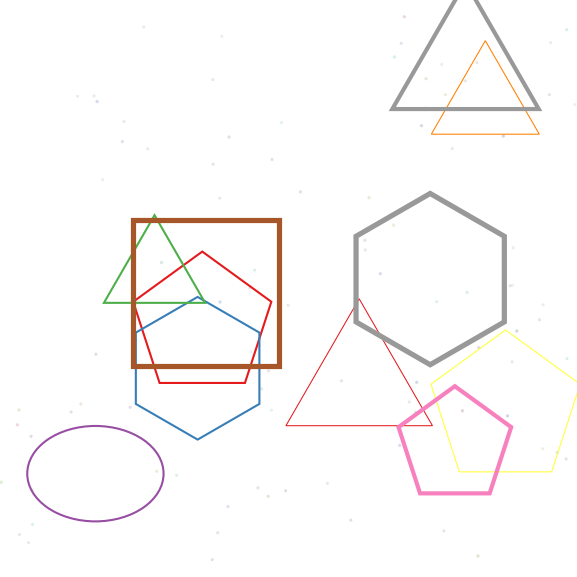[{"shape": "triangle", "thickness": 0.5, "radius": 0.73, "center": [0.622, 0.335]}, {"shape": "pentagon", "thickness": 1, "radius": 0.63, "center": [0.35, 0.438]}, {"shape": "hexagon", "thickness": 1, "radius": 0.62, "center": [0.342, 0.361]}, {"shape": "triangle", "thickness": 1, "radius": 0.51, "center": [0.268, 0.525]}, {"shape": "oval", "thickness": 1, "radius": 0.59, "center": [0.165, 0.179]}, {"shape": "triangle", "thickness": 0.5, "radius": 0.54, "center": [0.84, 0.821]}, {"shape": "pentagon", "thickness": 0.5, "radius": 0.68, "center": [0.875, 0.292]}, {"shape": "square", "thickness": 2.5, "radius": 0.63, "center": [0.356, 0.491]}, {"shape": "pentagon", "thickness": 2, "radius": 0.51, "center": [0.788, 0.228]}, {"shape": "triangle", "thickness": 2, "radius": 0.73, "center": [0.806, 0.883]}, {"shape": "hexagon", "thickness": 2.5, "radius": 0.74, "center": [0.745, 0.516]}]